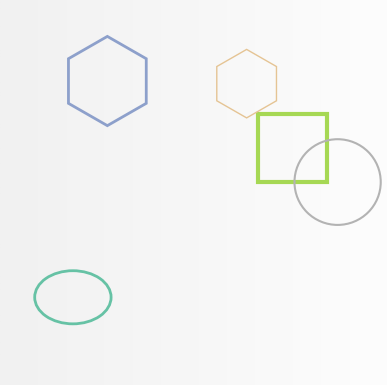[{"shape": "oval", "thickness": 2, "radius": 0.49, "center": [0.188, 0.228]}, {"shape": "hexagon", "thickness": 2, "radius": 0.58, "center": [0.277, 0.79]}, {"shape": "square", "thickness": 3, "radius": 0.44, "center": [0.755, 0.616]}, {"shape": "hexagon", "thickness": 1, "radius": 0.44, "center": [0.636, 0.783]}, {"shape": "circle", "thickness": 1.5, "radius": 0.56, "center": [0.871, 0.527]}]